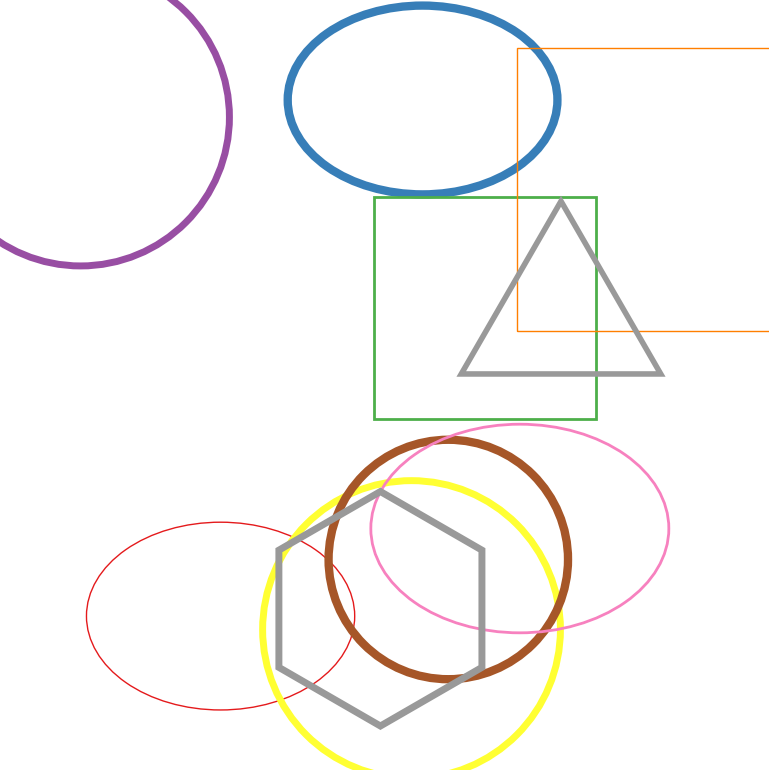[{"shape": "oval", "thickness": 0.5, "radius": 0.87, "center": [0.286, 0.2]}, {"shape": "oval", "thickness": 3, "radius": 0.88, "center": [0.549, 0.87]}, {"shape": "square", "thickness": 1, "radius": 0.72, "center": [0.63, 0.6]}, {"shape": "circle", "thickness": 2.5, "radius": 0.97, "center": [0.105, 0.848]}, {"shape": "square", "thickness": 0.5, "radius": 0.92, "center": [0.856, 0.754]}, {"shape": "circle", "thickness": 2.5, "radius": 0.97, "center": [0.534, 0.182]}, {"shape": "circle", "thickness": 3, "radius": 0.78, "center": [0.582, 0.273]}, {"shape": "oval", "thickness": 1, "radius": 0.97, "center": [0.675, 0.314]}, {"shape": "hexagon", "thickness": 2.5, "radius": 0.76, "center": [0.494, 0.209]}, {"shape": "triangle", "thickness": 2, "radius": 0.75, "center": [0.729, 0.589]}]